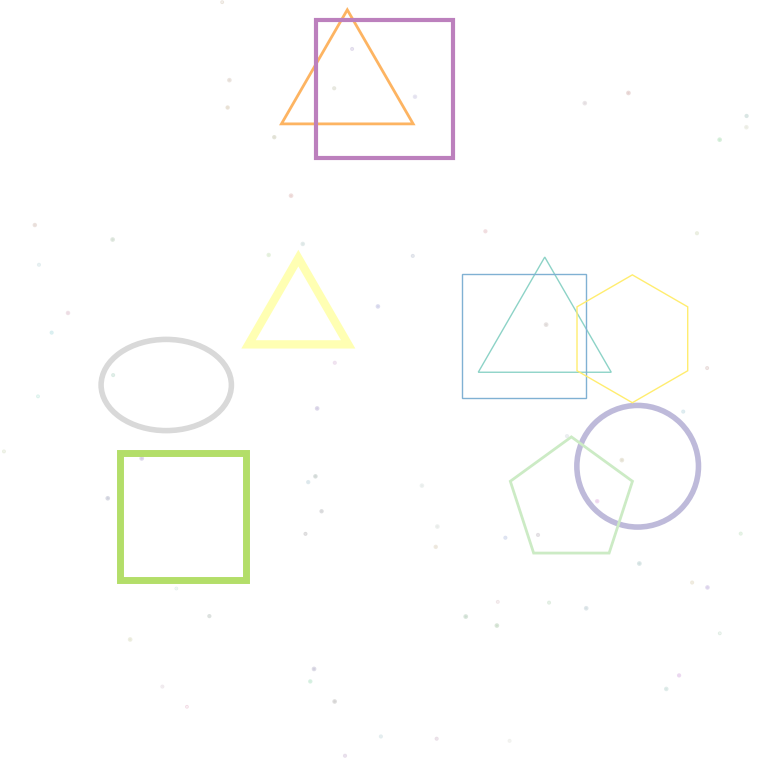[{"shape": "triangle", "thickness": 0.5, "radius": 0.5, "center": [0.707, 0.566]}, {"shape": "triangle", "thickness": 3, "radius": 0.37, "center": [0.387, 0.59]}, {"shape": "circle", "thickness": 2, "radius": 0.39, "center": [0.828, 0.394]}, {"shape": "square", "thickness": 0.5, "radius": 0.4, "center": [0.681, 0.564]}, {"shape": "triangle", "thickness": 1, "radius": 0.49, "center": [0.451, 0.888]}, {"shape": "square", "thickness": 2.5, "radius": 0.41, "center": [0.238, 0.329]}, {"shape": "oval", "thickness": 2, "radius": 0.42, "center": [0.216, 0.5]}, {"shape": "square", "thickness": 1.5, "radius": 0.45, "center": [0.5, 0.884]}, {"shape": "pentagon", "thickness": 1, "radius": 0.42, "center": [0.742, 0.349]}, {"shape": "hexagon", "thickness": 0.5, "radius": 0.42, "center": [0.821, 0.56]}]